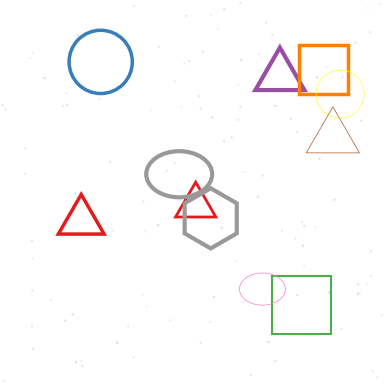[{"shape": "triangle", "thickness": 2, "radius": 0.3, "center": [0.508, 0.467]}, {"shape": "triangle", "thickness": 2.5, "radius": 0.34, "center": [0.211, 0.426]}, {"shape": "circle", "thickness": 2.5, "radius": 0.41, "center": [0.262, 0.839]}, {"shape": "square", "thickness": 1.5, "radius": 0.38, "center": [0.784, 0.208]}, {"shape": "triangle", "thickness": 3, "radius": 0.37, "center": [0.727, 0.803]}, {"shape": "square", "thickness": 2.5, "radius": 0.32, "center": [0.84, 0.819]}, {"shape": "circle", "thickness": 0.5, "radius": 0.31, "center": [0.883, 0.756]}, {"shape": "triangle", "thickness": 0.5, "radius": 0.4, "center": [0.865, 0.643]}, {"shape": "oval", "thickness": 0.5, "radius": 0.3, "center": [0.682, 0.249]}, {"shape": "oval", "thickness": 3, "radius": 0.43, "center": [0.465, 0.547]}, {"shape": "hexagon", "thickness": 3, "radius": 0.39, "center": [0.547, 0.433]}]